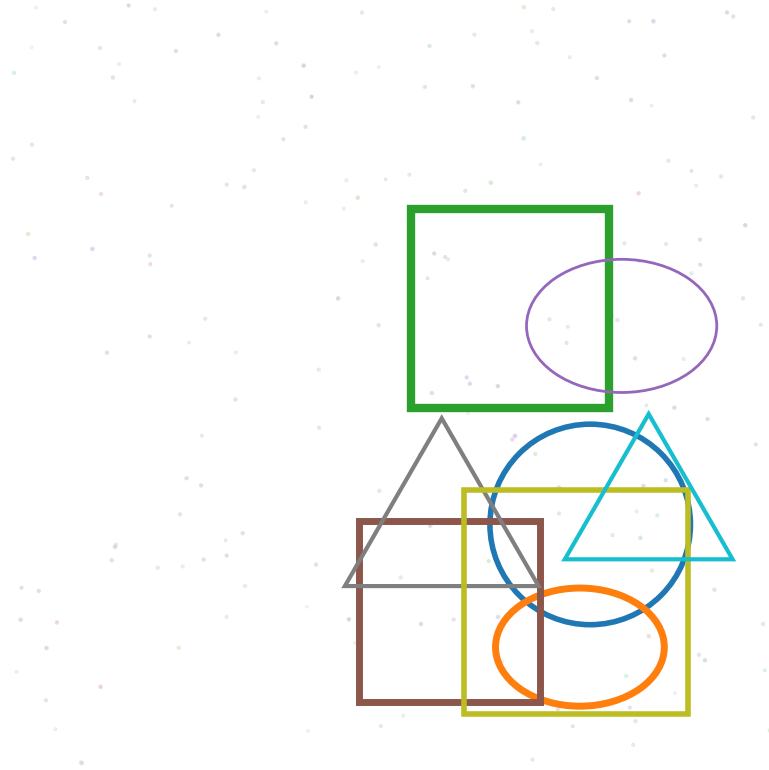[{"shape": "circle", "thickness": 2, "radius": 0.65, "center": [0.766, 0.319]}, {"shape": "oval", "thickness": 2.5, "radius": 0.55, "center": [0.753, 0.16]}, {"shape": "square", "thickness": 3, "radius": 0.64, "center": [0.662, 0.6]}, {"shape": "oval", "thickness": 1, "radius": 0.62, "center": [0.807, 0.577]}, {"shape": "square", "thickness": 2.5, "radius": 0.59, "center": [0.584, 0.206]}, {"shape": "triangle", "thickness": 1.5, "radius": 0.73, "center": [0.574, 0.311]}, {"shape": "square", "thickness": 2, "radius": 0.73, "center": [0.748, 0.218]}, {"shape": "triangle", "thickness": 1.5, "radius": 0.63, "center": [0.842, 0.337]}]